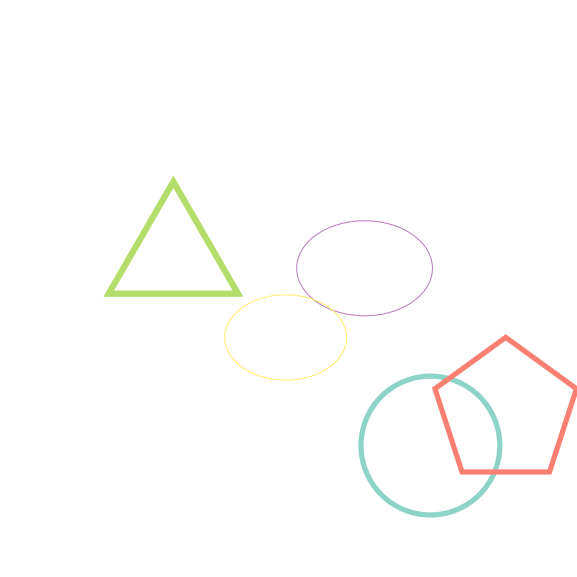[{"shape": "circle", "thickness": 2.5, "radius": 0.6, "center": [0.745, 0.228]}, {"shape": "pentagon", "thickness": 2.5, "radius": 0.64, "center": [0.876, 0.286]}, {"shape": "triangle", "thickness": 3, "radius": 0.65, "center": [0.3, 0.555]}, {"shape": "oval", "thickness": 0.5, "radius": 0.59, "center": [0.631, 0.535]}, {"shape": "oval", "thickness": 0.5, "radius": 0.53, "center": [0.495, 0.415]}]